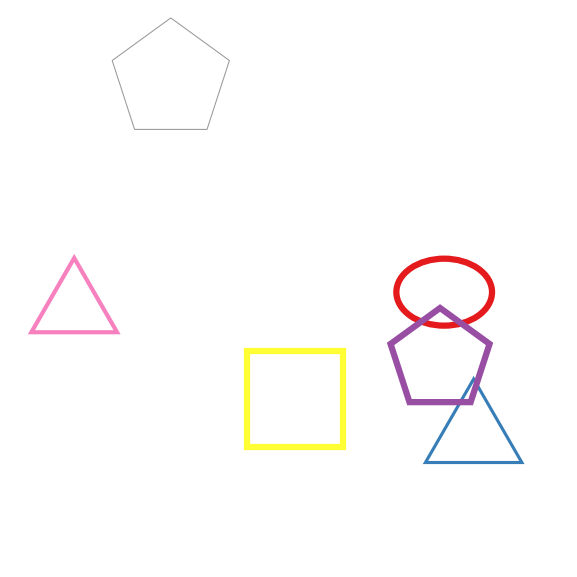[{"shape": "oval", "thickness": 3, "radius": 0.41, "center": [0.769, 0.493]}, {"shape": "triangle", "thickness": 1.5, "radius": 0.48, "center": [0.82, 0.246]}, {"shape": "pentagon", "thickness": 3, "radius": 0.45, "center": [0.762, 0.376]}, {"shape": "square", "thickness": 3, "radius": 0.42, "center": [0.511, 0.308]}, {"shape": "triangle", "thickness": 2, "radius": 0.43, "center": [0.128, 0.467]}, {"shape": "pentagon", "thickness": 0.5, "radius": 0.53, "center": [0.296, 0.861]}]